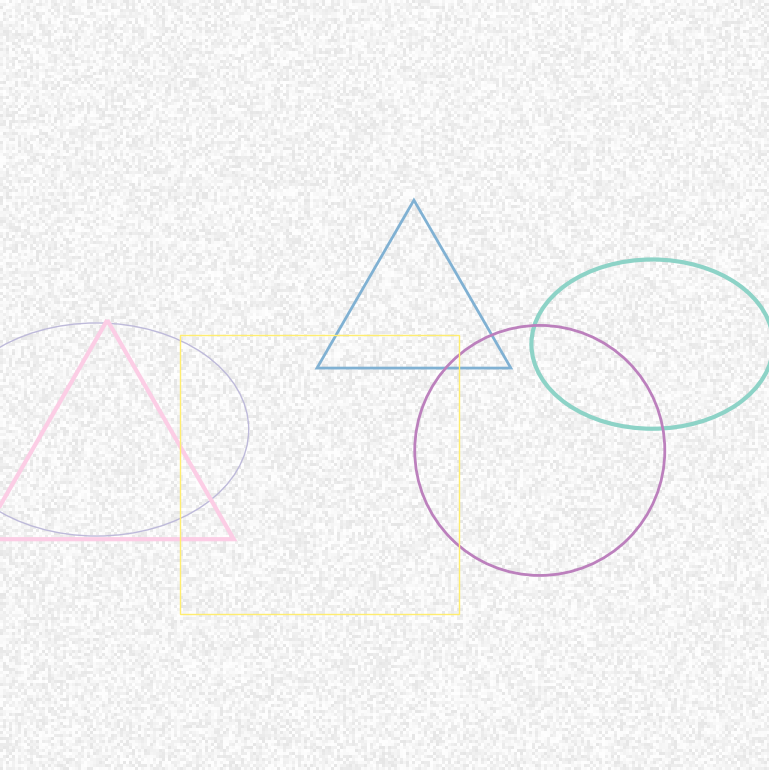[{"shape": "oval", "thickness": 1.5, "radius": 0.79, "center": [0.847, 0.553]}, {"shape": "oval", "thickness": 0.5, "radius": 0.99, "center": [0.125, 0.442]}, {"shape": "triangle", "thickness": 1, "radius": 0.73, "center": [0.538, 0.595]}, {"shape": "triangle", "thickness": 1.5, "radius": 0.95, "center": [0.139, 0.395]}, {"shape": "circle", "thickness": 1, "radius": 0.81, "center": [0.701, 0.415]}, {"shape": "square", "thickness": 0.5, "radius": 0.91, "center": [0.415, 0.383]}]